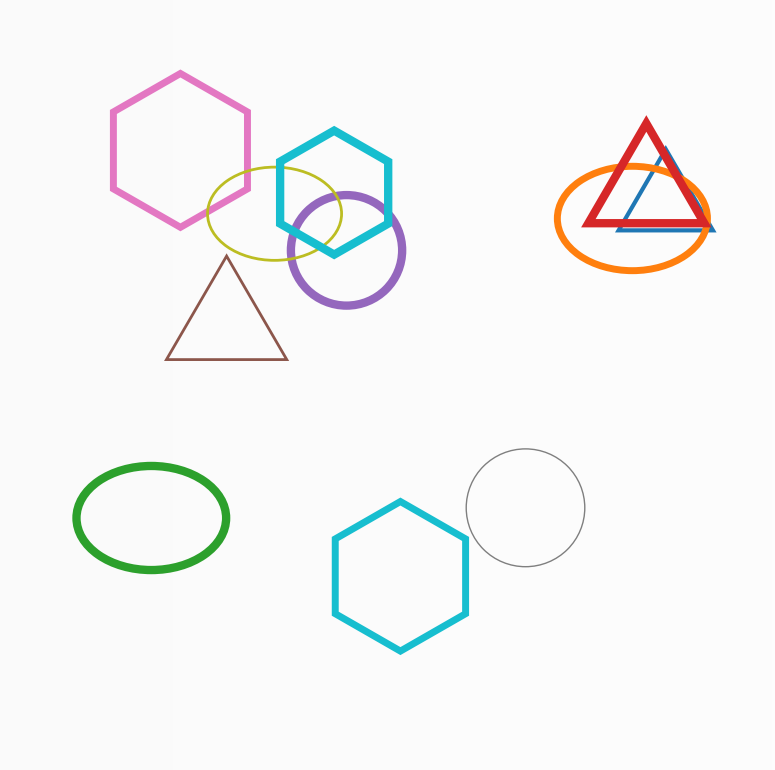[{"shape": "triangle", "thickness": 1.5, "radius": 0.35, "center": [0.859, 0.736]}, {"shape": "oval", "thickness": 2.5, "radius": 0.48, "center": [0.816, 0.716]}, {"shape": "oval", "thickness": 3, "radius": 0.48, "center": [0.195, 0.327]}, {"shape": "triangle", "thickness": 3, "radius": 0.43, "center": [0.834, 0.753]}, {"shape": "circle", "thickness": 3, "radius": 0.36, "center": [0.447, 0.675]}, {"shape": "triangle", "thickness": 1, "radius": 0.45, "center": [0.292, 0.578]}, {"shape": "hexagon", "thickness": 2.5, "radius": 0.5, "center": [0.233, 0.805]}, {"shape": "circle", "thickness": 0.5, "radius": 0.38, "center": [0.678, 0.341]}, {"shape": "oval", "thickness": 1, "radius": 0.43, "center": [0.354, 0.722]}, {"shape": "hexagon", "thickness": 3, "radius": 0.4, "center": [0.431, 0.75]}, {"shape": "hexagon", "thickness": 2.5, "radius": 0.49, "center": [0.517, 0.252]}]